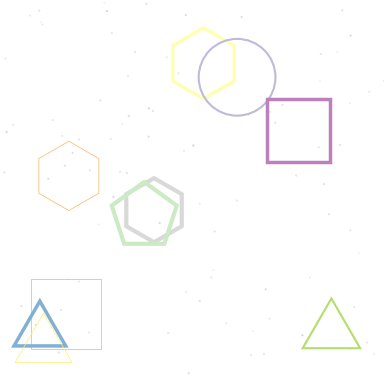[{"shape": "square", "thickness": 0.5, "radius": 0.45, "center": [0.172, 0.185]}, {"shape": "hexagon", "thickness": 2.5, "radius": 0.46, "center": [0.529, 0.836]}, {"shape": "circle", "thickness": 1.5, "radius": 0.5, "center": [0.616, 0.799]}, {"shape": "triangle", "thickness": 2.5, "radius": 0.39, "center": [0.104, 0.14]}, {"shape": "hexagon", "thickness": 0.5, "radius": 0.45, "center": [0.179, 0.543]}, {"shape": "triangle", "thickness": 1.5, "radius": 0.43, "center": [0.861, 0.139]}, {"shape": "hexagon", "thickness": 3, "radius": 0.42, "center": [0.4, 0.454]}, {"shape": "square", "thickness": 2.5, "radius": 0.41, "center": [0.774, 0.661]}, {"shape": "pentagon", "thickness": 3, "radius": 0.44, "center": [0.375, 0.439]}, {"shape": "triangle", "thickness": 0.5, "radius": 0.43, "center": [0.113, 0.101]}]